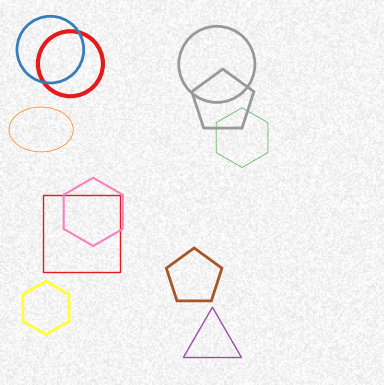[{"shape": "circle", "thickness": 3, "radius": 0.42, "center": [0.183, 0.834]}, {"shape": "square", "thickness": 1, "radius": 0.5, "center": [0.212, 0.393]}, {"shape": "circle", "thickness": 2, "radius": 0.43, "center": [0.131, 0.871]}, {"shape": "hexagon", "thickness": 0.5, "radius": 0.39, "center": [0.629, 0.643]}, {"shape": "triangle", "thickness": 1, "radius": 0.44, "center": [0.552, 0.115]}, {"shape": "oval", "thickness": 0.5, "radius": 0.42, "center": [0.107, 0.664]}, {"shape": "hexagon", "thickness": 2, "radius": 0.35, "center": [0.119, 0.2]}, {"shape": "pentagon", "thickness": 2, "radius": 0.38, "center": [0.504, 0.28]}, {"shape": "hexagon", "thickness": 1.5, "radius": 0.44, "center": [0.242, 0.45]}, {"shape": "pentagon", "thickness": 2, "radius": 0.42, "center": [0.579, 0.736]}, {"shape": "circle", "thickness": 2, "radius": 0.49, "center": [0.563, 0.833]}]